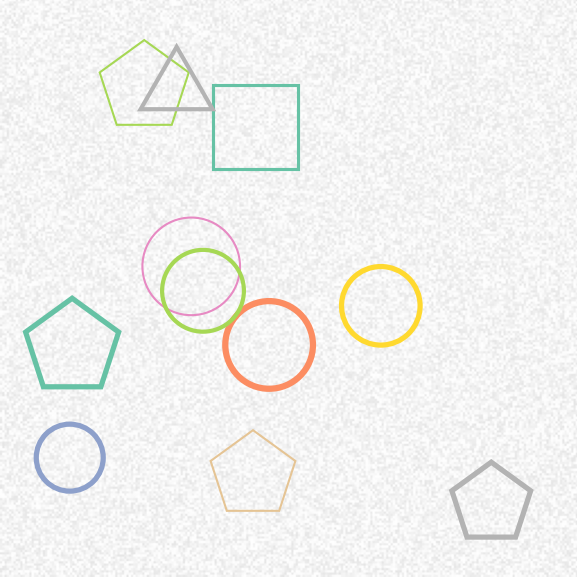[{"shape": "square", "thickness": 1.5, "radius": 0.37, "center": [0.443, 0.78]}, {"shape": "pentagon", "thickness": 2.5, "radius": 0.42, "center": [0.125, 0.398]}, {"shape": "circle", "thickness": 3, "radius": 0.38, "center": [0.466, 0.402]}, {"shape": "circle", "thickness": 2.5, "radius": 0.29, "center": [0.121, 0.207]}, {"shape": "circle", "thickness": 1, "radius": 0.42, "center": [0.331, 0.538]}, {"shape": "pentagon", "thickness": 1, "radius": 0.41, "center": [0.25, 0.849]}, {"shape": "circle", "thickness": 2, "radius": 0.35, "center": [0.352, 0.496]}, {"shape": "circle", "thickness": 2.5, "radius": 0.34, "center": [0.659, 0.47]}, {"shape": "pentagon", "thickness": 1, "radius": 0.39, "center": [0.438, 0.177]}, {"shape": "triangle", "thickness": 2, "radius": 0.36, "center": [0.306, 0.846]}, {"shape": "pentagon", "thickness": 2.5, "radius": 0.36, "center": [0.851, 0.127]}]